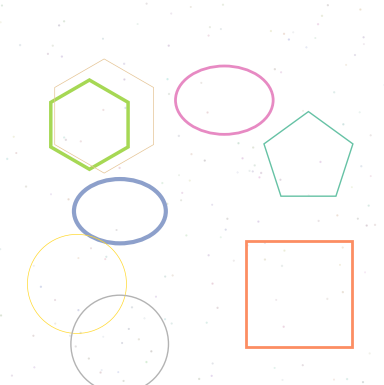[{"shape": "pentagon", "thickness": 1, "radius": 0.61, "center": [0.801, 0.589]}, {"shape": "square", "thickness": 2, "radius": 0.69, "center": [0.776, 0.237]}, {"shape": "oval", "thickness": 3, "radius": 0.6, "center": [0.311, 0.451]}, {"shape": "oval", "thickness": 2, "radius": 0.63, "center": [0.583, 0.74]}, {"shape": "hexagon", "thickness": 2.5, "radius": 0.58, "center": [0.232, 0.676]}, {"shape": "circle", "thickness": 0.5, "radius": 0.64, "center": [0.2, 0.263]}, {"shape": "hexagon", "thickness": 0.5, "radius": 0.74, "center": [0.271, 0.699]}, {"shape": "circle", "thickness": 1, "radius": 0.63, "center": [0.311, 0.106]}]